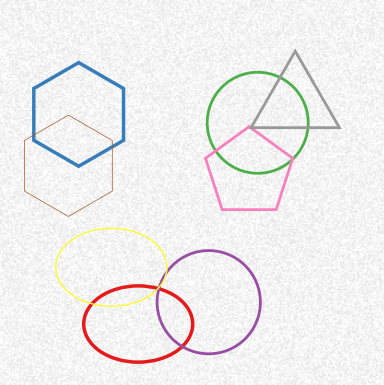[{"shape": "oval", "thickness": 2.5, "radius": 0.71, "center": [0.359, 0.158]}, {"shape": "hexagon", "thickness": 2.5, "radius": 0.67, "center": [0.204, 0.703]}, {"shape": "circle", "thickness": 2, "radius": 0.66, "center": [0.669, 0.681]}, {"shape": "circle", "thickness": 2, "radius": 0.67, "center": [0.542, 0.215]}, {"shape": "oval", "thickness": 1, "radius": 0.72, "center": [0.289, 0.306]}, {"shape": "hexagon", "thickness": 0.5, "radius": 0.66, "center": [0.178, 0.569]}, {"shape": "pentagon", "thickness": 2, "radius": 0.6, "center": [0.647, 0.552]}, {"shape": "triangle", "thickness": 2, "radius": 0.66, "center": [0.767, 0.735]}]